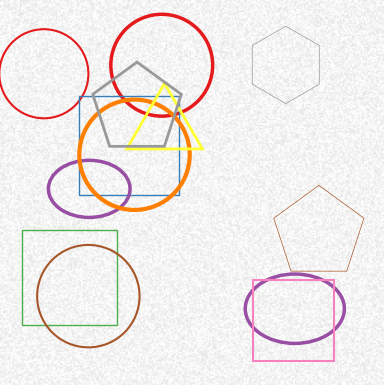[{"shape": "circle", "thickness": 1.5, "radius": 0.58, "center": [0.114, 0.808]}, {"shape": "circle", "thickness": 2.5, "radius": 0.66, "center": [0.42, 0.831]}, {"shape": "square", "thickness": 1, "radius": 0.64, "center": [0.335, 0.622]}, {"shape": "square", "thickness": 1, "radius": 0.62, "center": [0.18, 0.28]}, {"shape": "oval", "thickness": 2.5, "radius": 0.53, "center": [0.232, 0.509]}, {"shape": "oval", "thickness": 2.5, "radius": 0.64, "center": [0.766, 0.198]}, {"shape": "circle", "thickness": 3, "radius": 0.72, "center": [0.349, 0.598]}, {"shape": "triangle", "thickness": 2, "radius": 0.57, "center": [0.428, 0.67]}, {"shape": "circle", "thickness": 1.5, "radius": 0.67, "center": [0.229, 0.231]}, {"shape": "pentagon", "thickness": 0.5, "radius": 0.62, "center": [0.828, 0.395]}, {"shape": "square", "thickness": 1.5, "radius": 0.52, "center": [0.762, 0.168]}, {"shape": "pentagon", "thickness": 2, "radius": 0.6, "center": [0.356, 0.718]}, {"shape": "hexagon", "thickness": 0.5, "radius": 0.5, "center": [0.742, 0.832]}]